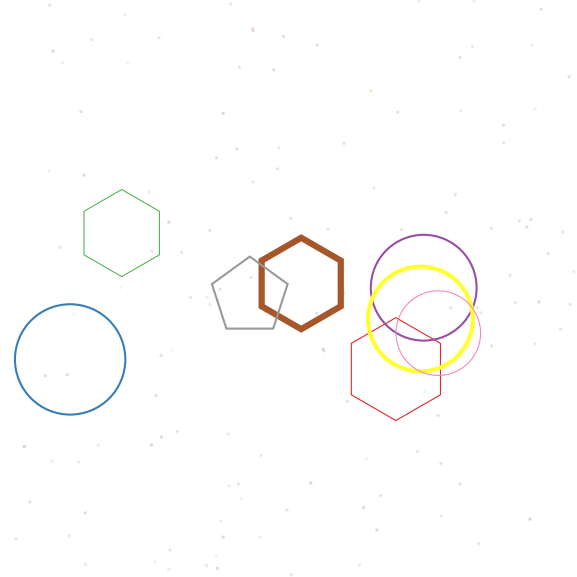[{"shape": "hexagon", "thickness": 0.5, "radius": 0.45, "center": [0.685, 0.36]}, {"shape": "circle", "thickness": 1, "radius": 0.48, "center": [0.121, 0.377]}, {"shape": "hexagon", "thickness": 0.5, "radius": 0.38, "center": [0.211, 0.596]}, {"shape": "circle", "thickness": 1, "radius": 0.46, "center": [0.734, 0.501]}, {"shape": "circle", "thickness": 2, "radius": 0.45, "center": [0.728, 0.447]}, {"shape": "hexagon", "thickness": 3, "radius": 0.4, "center": [0.522, 0.508]}, {"shape": "circle", "thickness": 0.5, "radius": 0.37, "center": [0.759, 0.422]}, {"shape": "pentagon", "thickness": 1, "radius": 0.34, "center": [0.433, 0.486]}]